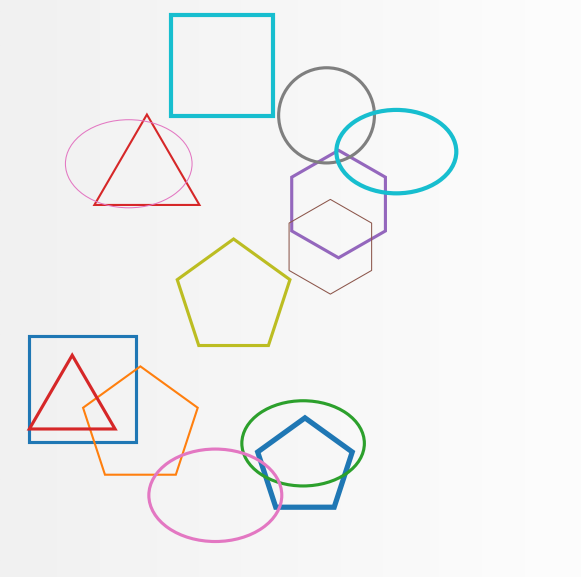[{"shape": "pentagon", "thickness": 2.5, "radius": 0.43, "center": [0.525, 0.19]}, {"shape": "square", "thickness": 1.5, "radius": 0.46, "center": [0.142, 0.326]}, {"shape": "pentagon", "thickness": 1, "radius": 0.52, "center": [0.242, 0.261]}, {"shape": "oval", "thickness": 1.5, "radius": 0.53, "center": [0.521, 0.231]}, {"shape": "triangle", "thickness": 1.5, "radius": 0.43, "center": [0.124, 0.299]}, {"shape": "triangle", "thickness": 1, "radius": 0.52, "center": [0.253, 0.696]}, {"shape": "hexagon", "thickness": 1.5, "radius": 0.47, "center": [0.582, 0.646]}, {"shape": "hexagon", "thickness": 0.5, "radius": 0.41, "center": [0.568, 0.572]}, {"shape": "oval", "thickness": 1.5, "radius": 0.57, "center": [0.37, 0.141]}, {"shape": "oval", "thickness": 0.5, "radius": 0.54, "center": [0.222, 0.716]}, {"shape": "circle", "thickness": 1.5, "radius": 0.41, "center": [0.562, 0.799]}, {"shape": "pentagon", "thickness": 1.5, "radius": 0.51, "center": [0.402, 0.483]}, {"shape": "square", "thickness": 2, "radius": 0.44, "center": [0.383, 0.886]}, {"shape": "oval", "thickness": 2, "radius": 0.52, "center": [0.682, 0.737]}]